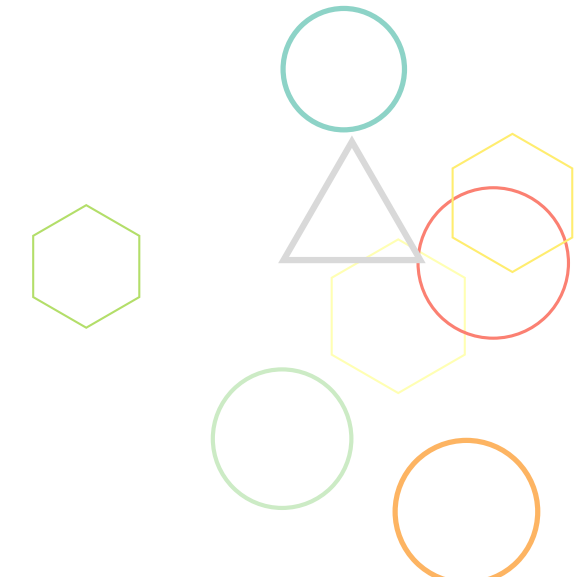[{"shape": "circle", "thickness": 2.5, "radius": 0.53, "center": [0.595, 0.879]}, {"shape": "hexagon", "thickness": 1, "radius": 0.67, "center": [0.69, 0.452]}, {"shape": "circle", "thickness": 1.5, "radius": 0.65, "center": [0.854, 0.544]}, {"shape": "circle", "thickness": 2.5, "radius": 0.62, "center": [0.808, 0.113]}, {"shape": "hexagon", "thickness": 1, "radius": 0.53, "center": [0.149, 0.538]}, {"shape": "triangle", "thickness": 3, "radius": 0.68, "center": [0.609, 0.617]}, {"shape": "circle", "thickness": 2, "radius": 0.6, "center": [0.488, 0.24]}, {"shape": "hexagon", "thickness": 1, "radius": 0.6, "center": [0.887, 0.648]}]